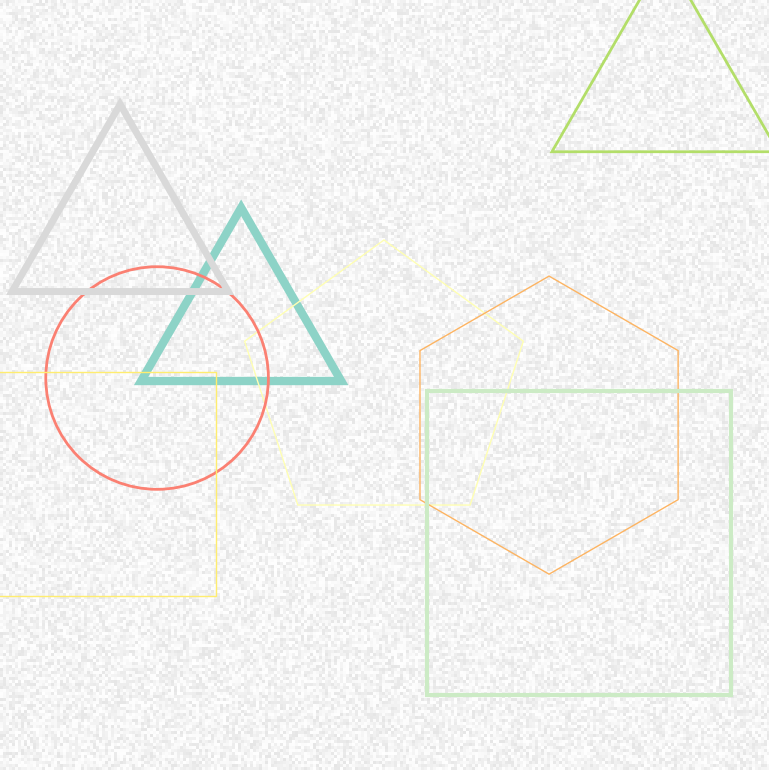[{"shape": "triangle", "thickness": 3, "radius": 0.75, "center": [0.313, 0.58]}, {"shape": "pentagon", "thickness": 0.5, "radius": 0.95, "center": [0.499, 0.498]}, {"shape": "circle", "thickness": 1, "radius": 0.72, "center": [0.204, 0.509]}, {"shape": "hexagon", "thickness": 0.5, "radius": 0.97, "center": [0.713, 0.448]}, {"shape": "triangle", "thickness": 1, "radius": 0.85, "center": [0.864, 0.888]}, {"shape": "triangle", "thickness": 2.5, "radius": 0.81, "center": [0.156, 0.702]}, {"shape": "square", "thickness": 1.5, "radius": 0.99, "center": [0.751, 0.295]}, {"shape": "square", "thickness": 0.5, "radius": 0.73, "center": [0.136, 0.371]}]